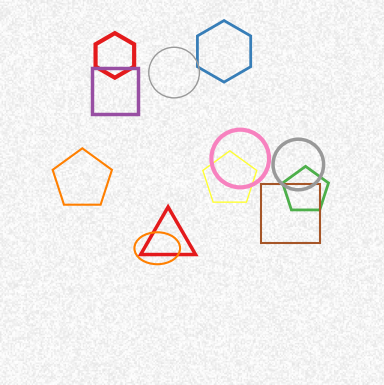[{"shape": "triangle", "thickness": 2.5, "radius": 0.41, "center": [0.437, 0.38]}, {"shape": "hexagon", "thickness": 3, "radius": 0.29, "center": [0.298, 0.856]}, {"shape": "hexagon", "thickness": 2, "radius": 0.4, "center": [0.582, 0.867]}, {"shape": "pentagon", "thickness": 2, "radius": 0.31, "center": [0.794, 0.505]}, {"shape": "square", "thickness": 2.5, "radius": 0.3, "center": [0.299, 0.763]}, {"shape": "pentagon", "thickness": 1.5, "radius": 0.4, "center": [0.214, 0.534]}, {"shape": "oval", "thickness": 1.5, "radius": 0.3, "center": [0.408, 0.355]}, {"shape": "pentagon", "thickness": 1, "radius": 0.37, "center": [0.597, 0.535]}, {"shape": "square", "thickness": 1.5, "radius": 0.38, "center": [0.754, 0.445]}, {"shape": "circle", "thickness": 3, "radius": 0.37, "center": [0.624, 0.588]}, {"shape": "circle", "thickness": 1, "radius": 0.33, "center": [0.452, 0.812]}, {"shape": "circle", "thickness": 2.5, "radius": 0.33, "center": [0.775, 0.573]}]